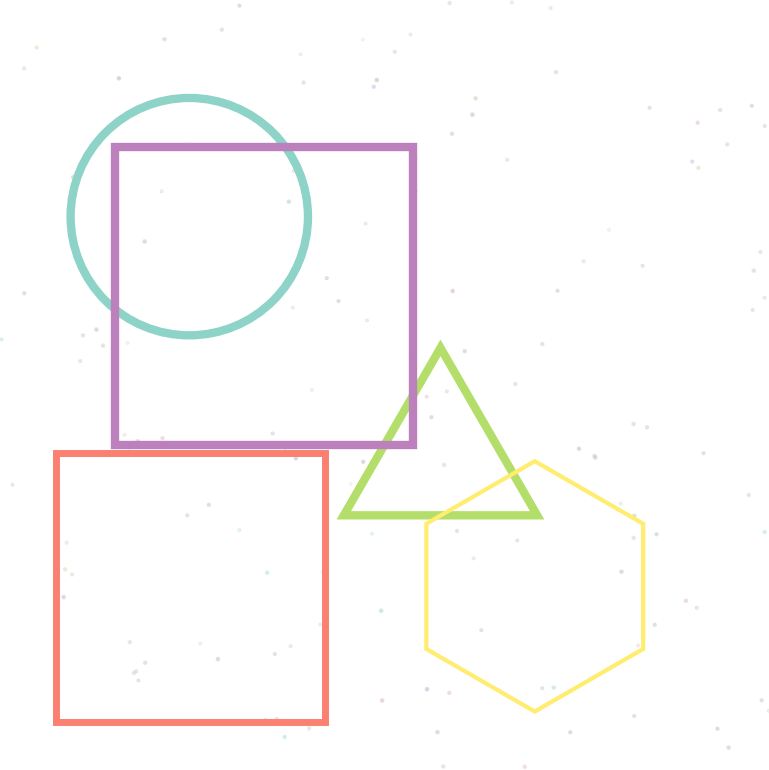[{"shape": "circle", "thickness": 3, "radius": 0.77, "center": [0.246, 0.719]}, {"shape": "square", "thickness": 2.5, "radius": 0.87, "center": [0.247, 0.237]}, {"shape": "triangle", "thickness": 3, "radius": 0.72, "center": [0.572, 0.403]}, {"shape": "square", "thickness": 3, "radius": 0.97, "center": [0.343, 0.615]}, {"shape": "hexagon", "thickness": 1.5, "radius": 0.81, "center": [0.694, 0.238]}]